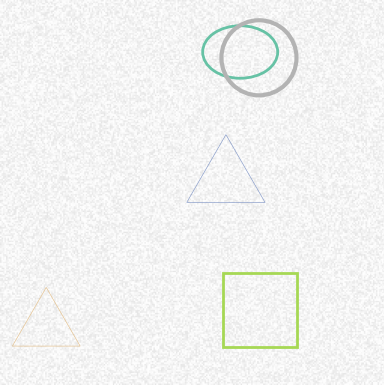[{"shape": "oval", "thickness": 2, "radius": 0.49, "center": [0.624, 0.865]}, {"shape": "triangle", "thickness": 0.5, "radius": 0.59, "center": [0.587, 0.533]}, {"shape": "square", "thickness": 2, "radius": 0.48, "center": [0.676, 0.196]}, {"shape": "triangle", "thickness": 0.5, "radius": 0.51, "center": [0.12, 0.152]}, {"shape": "circle", "thickness": 3, "radius": 0.49, "center": [0.673, 0.85]}]